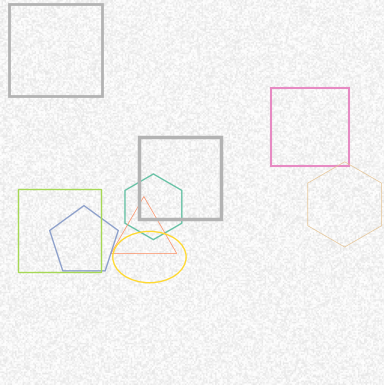[{"shape": "hexagon", "thickness": 1, "radius": 0.43, "center": [0.398, 0.463]}, {"shape": "triangle", "thickness": 0.5, "radius": 0.49, "center": [0.374, 0.391]}, {"shape": "pentagon", "thickness": 1, "radius": 0.47, "center": [0.218, 0.372]}, {"shape": "square", "thickness": 1.5, "radius": 0.51, "center": [0.806, 0.671]}, {"shape": "square", "thickness": 1, "radius": 0.54, "center": [0.154, 0.402]}, {"shape": "oval", "thickness": 1, "radius": 0.48, "center": [0.388, 0.332]}, {"shape": "hexagon", "thickness": 0.5, "radius": 0.55, "center": [0.895, 0.469]}, {"shape": "square", "thickness": 2.5, "radius": 0.53, "center": [0.467, 0.538]}, {"shape": "square", "thickness": 2, "radius": 0.6, "center": [0.144, 0.87]}]